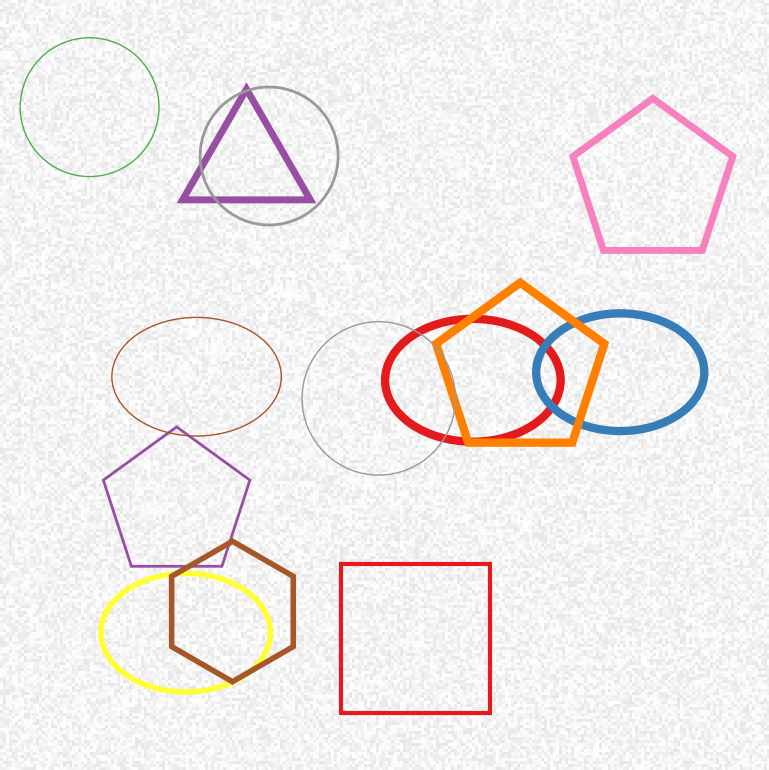[{"shape": "square", "thickness": 1.5, "radius": 0.48, "center": [0.54, 0.17]}, {"shape": "oval", "thickness": 3, "radius": 0.57, "center": [0.614, 0.506]}, {"shape": "oval", "thickness": 3, "radius": 0.55, "center": [0.806, 0.517]}, {"shape": "circle", "thickness": 0.5, "radius": 0.45, "center": [0.116, 0.861]}, {"shape": "pentagon", "thickness": 1, "radius": 0.5, "center": [0.229, 0.346]}, {"shape": "triangle", "thickness": 2.5, "radius": 0.48, "center": [0.32, 0.788]}, {"shape": "pentagon", "thickness": 3, "radius": 0.57, "center": [0.676, 0.518]}, {"shape": "oval", "thickness": 2, "radius": 0.55, "center": [0.241, 0.178]}, {"shape": "hexagon", "thickness": 2, "radius": 0.46, "center": [0.302, 0.206]}, {"shape": "oval", "thickness": 0.5, "radius": 0.55, "center": [0.255, 0.511]}, {"shape": "pentagon", "thickness": 2.5, "radius": 0.55, "center": [0.848, 0.763]}, {"shape": "circle", "thickness": 1, "radius": 0.45, "center": [0.35, 0.797]}, {"shape": "circle", "thickness": 0.5, "radius": 0.5, "center": [0.492, 0.483]}]